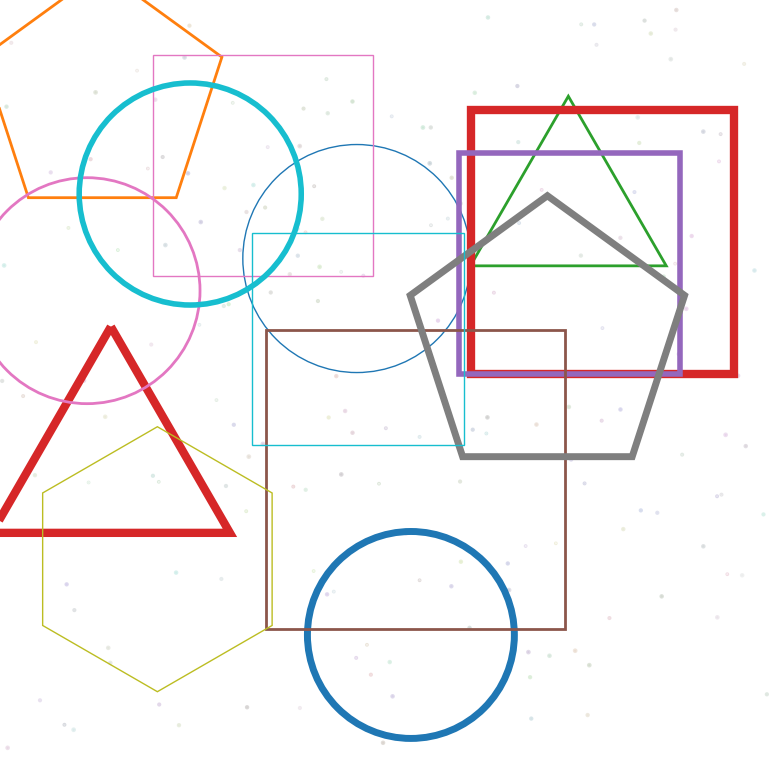[{"shape": "circle", "thickness": 0.5, "radius": 0.74, "center": [0.463, 0.664]}, {"shape": "circle", "thickness": 2.5, "radius": 0.67, "center": [0.534, 0.175]}, {"shape": "pentagon", "thickness": 1, "radius": 0.82, "center": [0.133, 0.875]}, {"shape": "triangle", "thickness": 1, "radius": 0.73, "center": [0.738, 0.728]}, {"shape": "triangle", "thickness": 3, "radius": 0.89, "center": [0.144, 0.397]}, {"shape": "square", "thickness": 3, "radius": 0.85, "center": [0.783, 0.686]}, {"shape": "square", "thickness": 2, "radius": 0.72, "center": [0.739, 0.658]}, {"shape": "square", "thickness": 1, "radius": 0.97, "center": [0.539, 0.377]}, {"shape": "square", "thickness": 0.5, "radius": 0.72, "center": [0.342, 0.785]}, {"shape": "circle", "thickness": 1, "radius": 0.73, "center": [0.113, 0.622]}, {"shape": "pentagon", "thickness": 2.5, "radius": 0.94, "center": [0.711, 0.558]}, {"shape": "hexagon", "thickness": 0.5, "radius": 0.86, "center": [0.204, 0.274]}, {"shape": "square", "thickness": 0.5, "radius": 0.69, "center": [0.465, 0.56]}, {"shape": "circle", "thickness": 2, "radius": 0.72, "center": [0.247, 0.748]}]